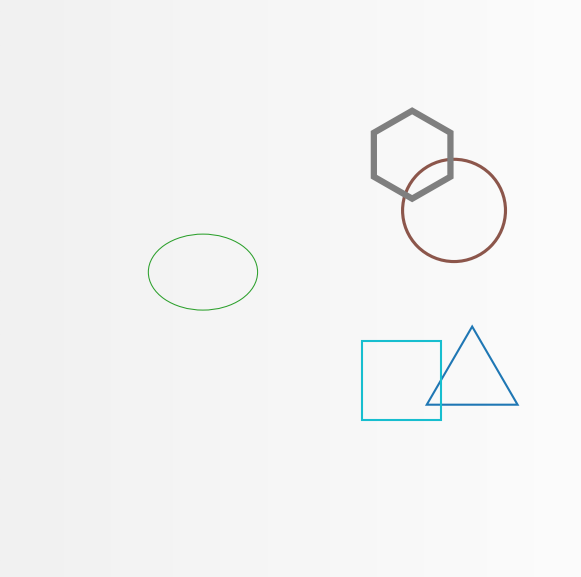[{"shape": "triangle", "thickness": 1, "radius": 0.45, "center": [0.812, 0.343]}, {"shape": "oval", "thickness": 0.5, "radius": 0.47, "center": [0.349, 0.528]}, {"shape": "circle", "thickness": 1.5, "radius": 0.44, "center": [0.781, 0.635]}, {"shape": "hexagon", "thickness": 3, "radius": 0.38, "center": [0.709, 0.731]}, {"shape": "square", "thickness": 1, "radius": 0.34, "center": [0.691, 0.34]}]